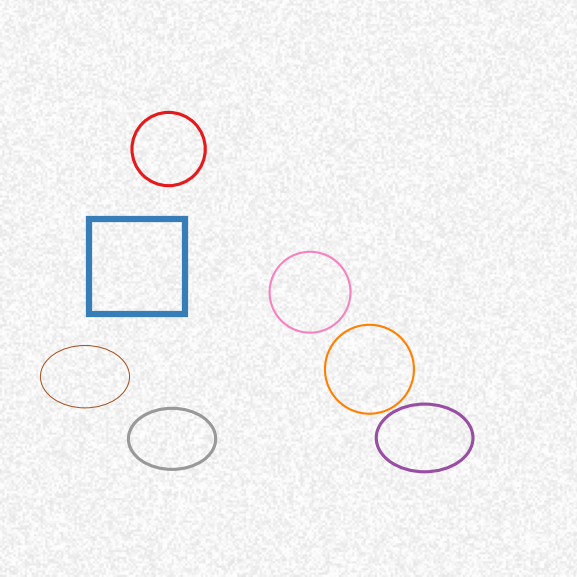[{"shape": "circle", "thickness": 1.5, "radius": 0.32, "center": [0.292, 0.741]}, {"shape": "square", "thickness": 3, "radius": 0.41, "center": [0.237, 0.537]}, {"shape": "oval", "thickness": 1.5, "radius": 0.42, "center": [0.735, 0.241]}, {"shape": "circle", "thickness": 1, "radius": 0.39, "center": [0.64, 0.36]}, {"shape": "oval", "thickness": 0.5, "radius": 0.39, "center": [0.147, 0.347]}, {"shape": "circle", "thickness": 1, "radius": 0.35, "center": [0.537, 0.493]}, {"shape": "oval", "thickness": 1.5, "radius": 0.38, "center": [0.298, 0.239]}]